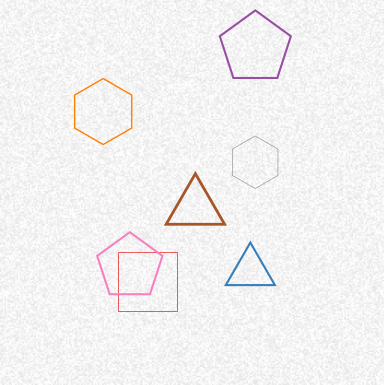[{"shape": "square", "thickness": 0.5, "radius": 0.38, "center": [0.383, 0.268]}, {"shape": "triangle", "thickness": 1.5, "radius": 0.37, "center": [0.65, 0.296]}, {"shape": "pentagon", "thickness": 1.5, "radius": 0.49, "center": [0.663, 0.876]}, {"shape": "hexagon", "thickness": 1, "radius": 0.43, "center": [0.268, 0.71]}, {"shape": "triangle", "thickness": 2, "radius": 0.44, "center": [0.507, 0.461]}, {"shape": "pentagon", "thickness": 1.5, "radius": 0.45, "center": [0.337, 0.308]}, {"shape": "hexagon", "thickness": 0.5, "radius": 0.34, "center": [0.663, 0.579]}]